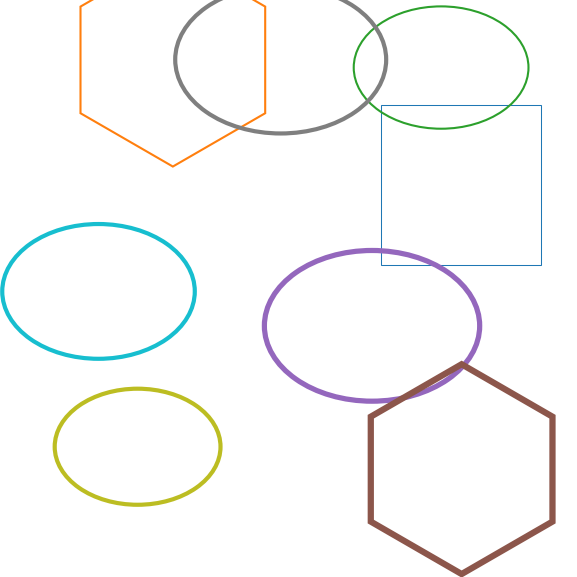[{"shape": "square", "thickness": 0.5, "radius": 0.69, "center": [0.799, 0.679]}, {"shape": "hexagon", "thickness": 1, "radius": 0.92, "center": [0.299, 0.895]}, {"shape": "oval", "thickness": 1, "radius": 0.76, "center": [0.764, 0.882]}, {"shape": "oval", "thickness": 2.5, "radius": 0.93, "center": [0.644, 0.435]}, {"shape": "hexagon", "thickness": 3, "radius": 0.91, "center": [0.799, 0.187]}, {"shape": "oval", "thickness": 2, "radius": 0.91, "center": [0.486, 0.896]}, {"shape": "oval", "thickness": 2, "radius": 0.72, "center": [0.238, 0.226]}, {"shape": "oval", "thickness": 2, "radius": 0.83, "center": [0.171, 0.495]}]